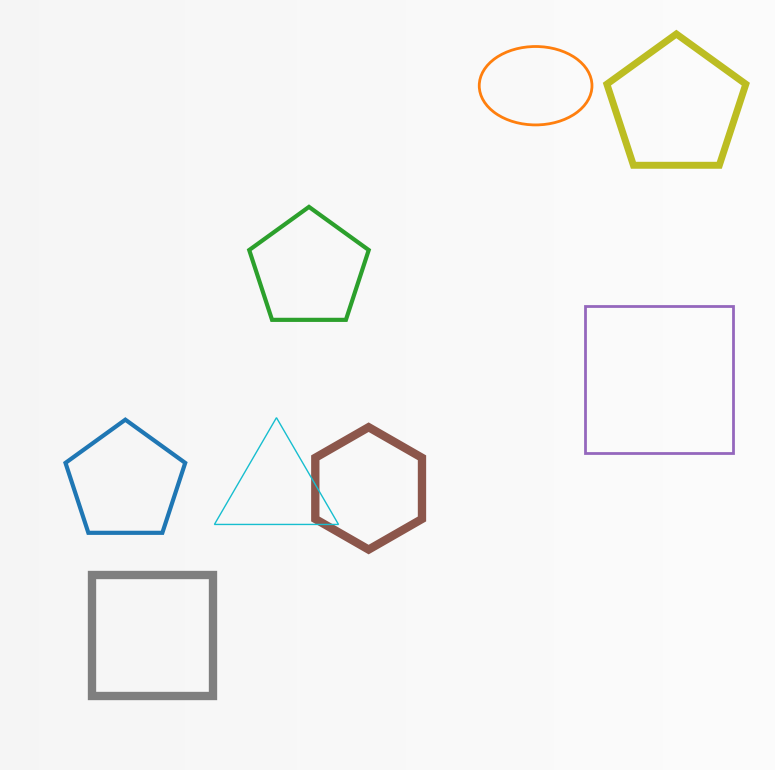[{"shape": "pentagon", "thickness": 1.5, "radius": 0.41, "center": [0.162, 0.374]}, {"shape": "oval", "thickness": 1, "radius": 0.36, "center": [0.691, 0.889]}, {"shape": "pentagon", "thickness": 1.5, "radius": 0.41, "center": [0.399, 0.65]}, {"shape": "square", "thickness": 1, "radius": 0.48, "center": [0.851, 0.507]}, {"shape": "hexagon", "thickness": 3, "radius": 0.4, "center": [0.476, 0.366]}, {"shape": "square", "thickness": 3, "radius": 0.39, "center": [0.197, 0.175]}, {"shape": "pentagon", "thickness": 2.5, "radius": 0.47, "center": [0.873, 0.862]}, {"shape": "triangle", "thickness": 0.5, "radius": 0.46, "center": [0.357, 0.365]}]